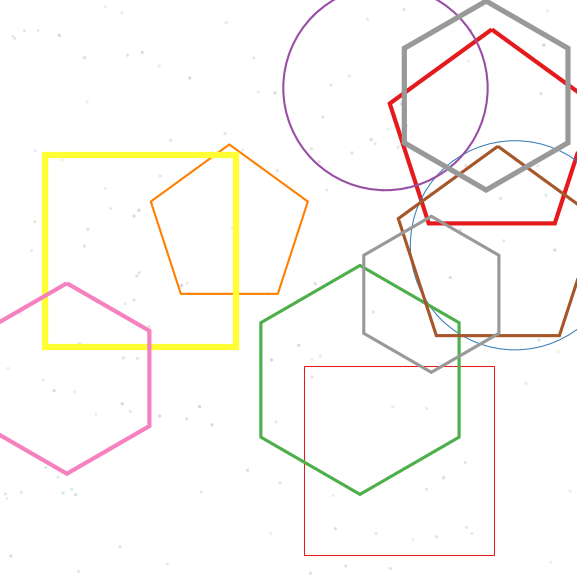[{"shape": "pentagon", "thickness": 2, "radius": 0.93, "center": [0.852, 0.763]}, {"shape": "square", "thickness": 0.5, "radius": 0.82, "center": [0.691, 0.202]}, {"shape": "circle", "thickness": 0.5, "radius": 0.91, "center": [0.892, 0.574]}, {"shape": "hexagon", "thickness": 1.5, "radius": 0.99, "center": [0.623, 0.341]}, {"shape": "circle", "thickness": 1, "radius": 0.88, "center": [0.667, 0.847]}, {"shape": "pentagon", "thickness": 1, "radius": 0.71, "center": [0.397, 0.606]}, {"shape": "square", "thickness": 3, "radius": 0.83, "center": [0.243, 0.565]}, {"shape": "pentagon", "thickness": 1.5, "radius": 0.91, "center": [0.862, 0.565]}, {"shape": "hexagon", "thickness": 2, "radius": 0.82, "center": [0.116, 0.344]}, {"shape": "hexagon", "thickness": 1.5, "radius": 0.68, "center": [0.747, 0.49]}, {"shape": "hexagon", "thickness": 2.5, "radius": 0.82, "center": [0.842, 0.834]}]